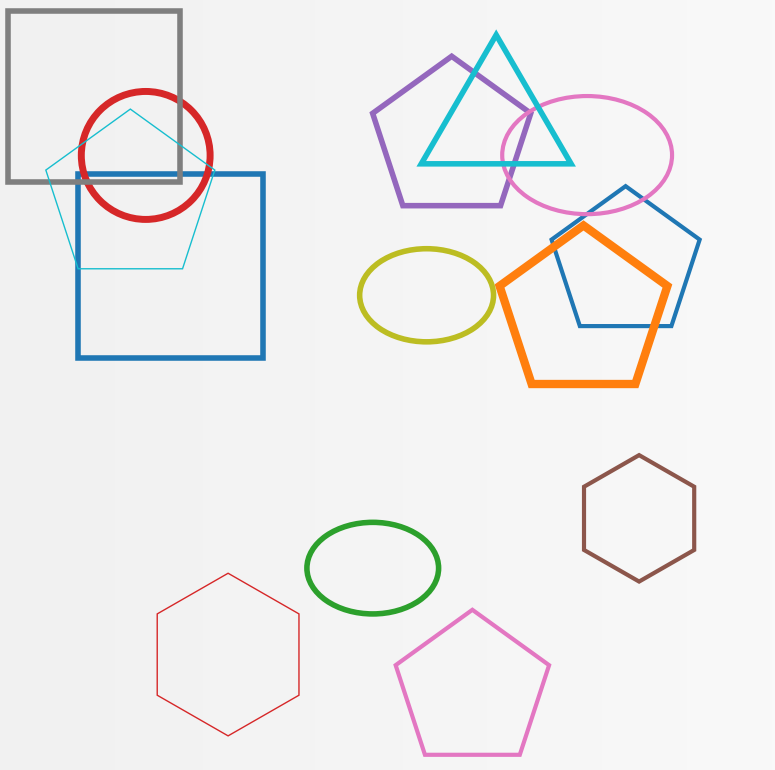[{"shape": "pentagon", "thickness": 1.5, "radius": 0.5, "center": [0.807, 0.658]}, {"shape": "square", "thickness": 2, "radius": 0.6, "center": [0.22, 0.655]}, {"shape": "pentagon", "thickness": 3, "radius": 0.57, "center": [0.753, 0.593]}, {"shape": "oval", "thickness": 2, "radius": 0.42, "center": [0.481, 0.262]}, {"shape": "circle", "thickness": 2.5, "radius": 0.42, "center": [0.188, 0.798]}, {"shape": "hexagon", "thickness": 0.5, "radius": 0.53, "center": [0.294, 0.15]}, {"shape": "pentagon", "thickness": 2, "radius": 0.54, "center": [0.583, 0.82]}, {"shape": "hexagon", "thickness": 1.5, "radius": 0.41, "center": [0.825, 0.327]}, {"shape": "oval", "thickness": 1.5, "radius": 0.55, "center": [0.758, 0.799]}, {"shape": "pentagon", "thickness": 1.5, "radius": 0.52, "center": [0.61, 0.104]}, {"shape": "square", "thickness": 2, "radius": 0.55, "center": [0.121, 0.875]}, {"shape": "oval", "thickness": 2, "radius": 0.43, "center": [0.55, 0.617]}, {"shape": "triangle", "thickness": 2, "radius": 0.56, "center": [0.64, 0.843]}, {"shape": "pentagon", "thickness": 0.5, "radius": 0.57, "center": [0.168, 0.744]}]